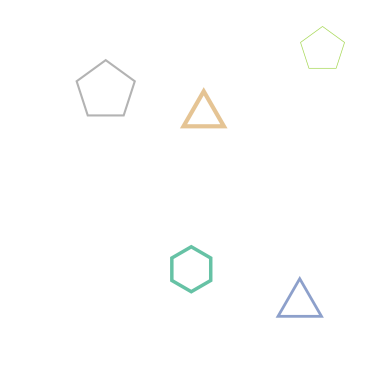[{"shape": "hexagon", "thickness": 2.5, "radius": 0.29, "center": [0.497, 0.301]}, {"shape": "triangle", "thickness": 2, "radius": 0.33, "center": [0.779, 0.211]}, {"shape": "pentagon", "thickness": 0.5, "radius": 0.3, "center": [0.838, 0.871]}, {"shape": "triangle", "thickness": 3, "radius": 0.3, "center": [0.529, 0.702]}, {"shape": "pentagon", "thickness": 1.5, "radius": 0.4, "center": [0.275, 0.764]}]